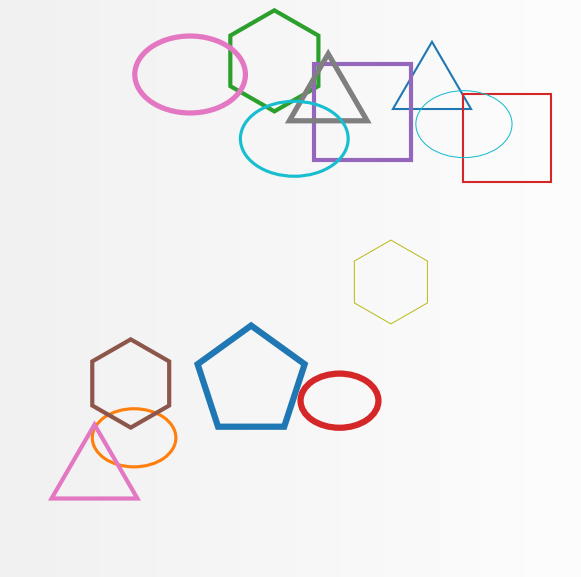[{"shape": "pentagon", "thickness": 3, "radius": 0.48, "center": [0.432, 0.339]}, {"shape": "triangle", "thickness": 1, "radius": 0.39, "center": [0.743, 0.849]}, {"shape": "oval", "thickness": 1.5, "radius": 0.36, "center": [0.231, 0.241]}, {"shape": "hexagon", "thickness": 2, "radius": 0.44, "center": [0.472, 0.894]}, {"shape": "square", "thickness": 1, "radius": 0.38, "center": [0.872, 0.76]}, {"shape": "oval", "thickness": 3, "radius": 0.33, "center": [0.584, 0.305]}, {"shape": "square", "thickness": 2, "radius": 0.42, "center": [0.624, 0.805]}, {"shape": "hexagon", "thickness": 2, "radius": 0.38, "center": [0.225, 0.335]}, {"shape": "triangle", "thickness": 2, "radius": 0.43, "center": [0.163, 0.179]}, {"shape": "oval", "thickness": 2.5, "radius": 0.48, "center": [0.327, 0.87]}, {"shape": "triangle", "thickness": 2.5, "radius": 0.39, "center": [0.565, 0.829]}, {"shape": "hexagon", "thickness": 0.5, "radius": 0.36, "center": [0.673, 0.511]}, {"shape": "oval", "thickness": 1.5, "radius": 0.46, "center": [0.506, 0.759]}, {"shape": "oval", "thickness": 0.5, "radius": 0.41, "center": [0.798, 0.784]}]